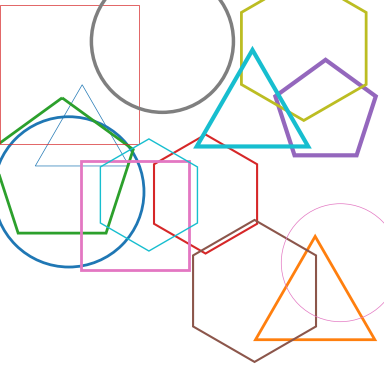[{"shape": "triangle", "thickness": 0.5, "radius": 0.7, "center": [0.213, 0.639]}, {"shape": "circle", "thickness": 2, "radius": 0.98, "center": [0.179, 0.502]}, {"shape": "triangle", "thickness": 2, "radius": 0.89, "center": [0.819, 0.207]}, {"shape": "pentagon", "thickness": 2, "radius": 0.97, "center": [0.161, 0.552]}, {"shape": "square", "thickness": 0.5, "radius": 0.9, "center": [0.181, 0.807]}, {"shape": "hexagon", "thickness": 1.5, "radius": 0.77, "center": [0.534, 0.496]}, {"shape": "pentagon", "thickness": 3, "radius": 0.69, "center": [0.846, 0.707]}, {"shape": "hexagon", "thickness": 1.5, "radius": 0.92, "center": [0.661, 0.244]}, {"shape": "square", "thickness": 2, "radius": 0.7, "center": [0.351, 0.44]}, {"shape": "circle", "thickness": 0.5, "radius": 0.77, "center": [0.884, 0.318]}, {"shape": "circle", "thickness": 2.5, "radius": 0.92, "center": [0.422, 0.893]}, {"shape": "hexagon", "thickness": 2, "radius": 0.94, "center": [0.789, 0.874]}, {"shape": "hexagon", "thickness": 1, "radius": 0.73, "center": [0.387, 0.494]}, {"shape": "triangle", "thickness": 3, "radius": 0.84, "center": [0.656, 0.703]}]